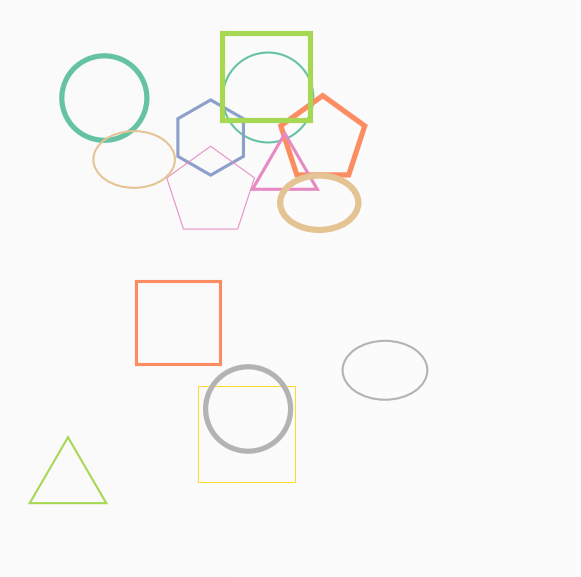[{"shape": "circle", "thickness": 1, "radius": 0.39, "center": [0.461, 0.83]}, {"shape": "circle", "thickness": 2.5, "radius": 0.37, "center": [0.18, 0.829]}, {"shape": "pentagon", "thickness": 2.5, "radius": 0.38, "center": [0.555, 0.758]}, {"shape": "square", "thickness": 1.5, "radius": 0.36, "center": [0.306, 0.441]}, {"shape": "hexagon", "thickness": 1.5, "radius": 0.33, "center": [0.362, 0.761]}, {"shape": "pentagon", "thickness": 0.5, "radius": 0.4, "center": [0.362, 0.667]}, {"shape": "triangle", "thickness": 1.5, "radius": 0.32, "center": [0.49, 0.704]}, {"shape": "triangle", "thickness": 1, "radius": 0.38, "center": [0.117, 0.166]}, {"shape": "square", "thickness": 2.5, "radius": 0.38, "center": [0.458, 0.867]}, {"shape": "square", "thickness": 0.5, "radius": 0.42, "center": [0.424, 0.247]}, {"shape": "oval", "thickness": 1, "radius": 0.35, "center": [0.231, 0.723]}, {"shape": "oval", "thickness": 3, "radius": 0.34, "center": [0.549, 0.648]}, {"shape": "oval", "thickness": 1, "radius": 0.36, "center": [0.662, 0.358]}, {"shape": "circle", "thickness": 2.5, "radius": 0.37, "center": [0.427, 0.291]}]